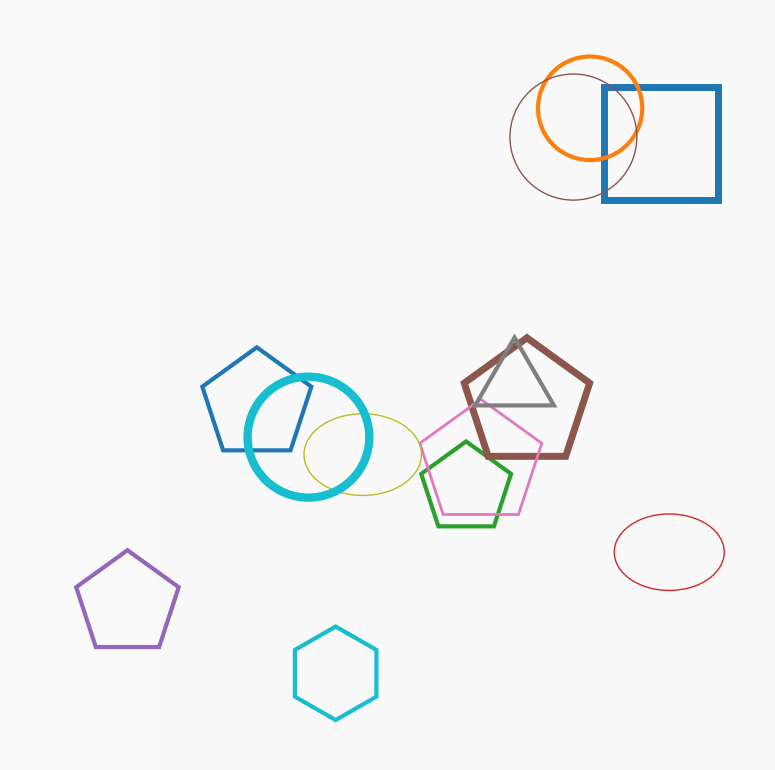[{"shape": "square", "thickness": 2.5, "radius": 0.37, "center": [0.853, 0.813]}, {"shape": "pentagon", "thickness": 1.5, "radius": 0.37, "center": [0.331, 0.475]}, {"shape": "circle", "thickness": 1.5, "radius": 0.34, "center": [0.761, 0.859]}, {"shape": "pentagon", "thickness": 1.5, "radius": 0.3, "center": [0.601, 0.366]}, {"shape": "oval", "thickness": 0.5, "radius": 0.35, "center": [0.864, 0.283]}, {"shape": "pentagon", "thickness": 1.5, "radius": 0.35, "center": [0.164, 0.216]}, {"shape": "pentagon", "thickness": 2.5, "radius": 0.43, "center": [0.68, 0.476]}, {"shape": "circle", "thickness": 0.5, "radius": 0.41, "center": [0.74, 0.822]}, {"shape": "pentagon", "thickness": 1, "radius": 0.41, "center": [0.62, 0.399]}, {"shape": "triangle", "thickness": 1.5, "radius": 0.29, "center": [0.664, 0.503]}, {"shape": "oval", "thickness": 0.5, "radius": 0.38, "center": [0.468, 0.41]}, {"shape": "circle", "thickness": 3, "radius": 0.39, "center": [0.398, 0.432]}, {"shape": "hexagon", "thickness": 1.5, "radius": 0.3, "center": [0.433, 0.126]}]